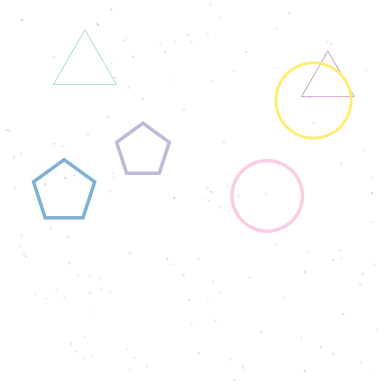[{"shape": "triangle", "thickness": 0.5, "radius": 0.47, "center": [0.221, 0.828]}, {"shape": "pentagon", "thickness": 2.5, "radius": 0.36, "center": [0.371, 0.608]}, {"shape": "pentagon", "thickness": 2.5, "radius": 0.42, "center": [0.166, 0.502]}, {"shape": "circle", "thickness": 2.5, "radius": 0.46, "center": [0.694, 0.491]}, {"shape": "triangle", "thickness": 0.5, "radius": 0.4, "center": [0.852, 0.788]}, {"shape": "circle", "thickness": 2, "radius": 0.49, "center": [0.814, 0.739]}]